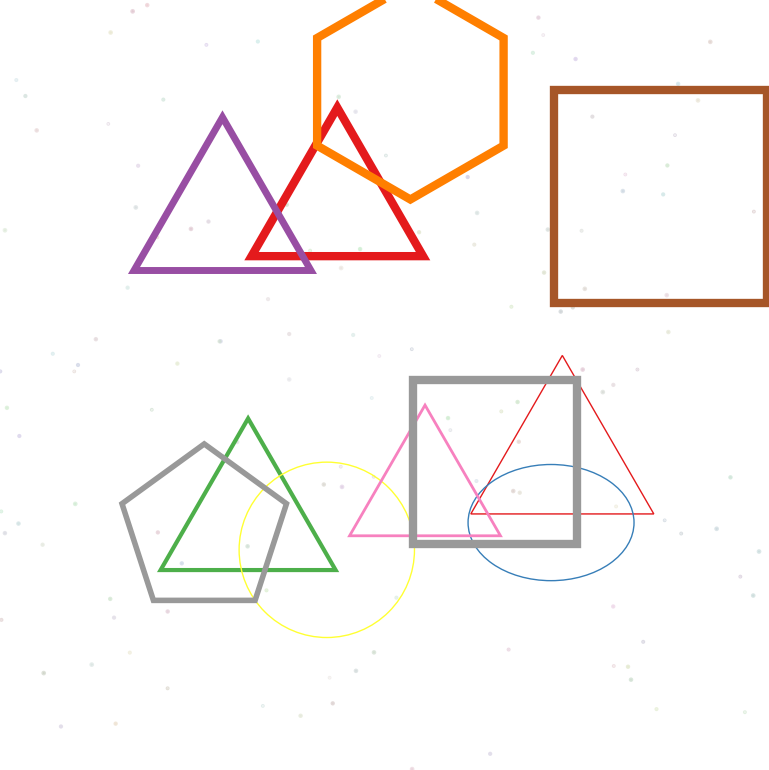[{"shape": "triangle", "thickness": 3, "radius": 0.64, "center": [0.438, 0.732]}, {"shape": "triangle", "thickness": 0.5, "radius": 0.69, "center": [0.73, 0.401]}, {"shape": "oval", "thickness": 0.5, "radius": 0.54, "center": [0.716, 0.321]}, {"shape": "triangle", "thickness": 1.5, "radius": 0.66, "center": [0.322, 0.325]}, {"shape": "triangle", "thickness": 2.5, "radius": 0.66, "center": [0.289, 0.715]}, {"shape": "hexagon", "thickness": 3, "radius": 0.7, "center": [0.533, 0.881]}, {"shape": "circle", "thickness": 0.5, "radius": 0.57, "center": [0.424, 0.286]}, {"shape": "square", "thickness": 3, "radius": 0.69, "center": [0.858, 0.744]}, {"shape": "triangle", "thickness": 1, "radius": 0.57, "center": [0.552, 0.361]}, {"shape": "pentagon", "thickness": 2, "radius": 0.56, "center": [0.265, 0.311]}, {"shape": "square", "thickness": 3, "radius": 0.53, "center": [0.643, 0.4]}]